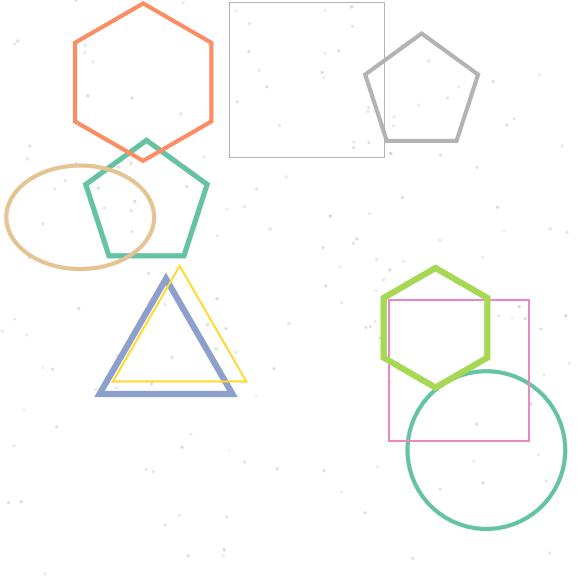[{"shape": "pentagon", "thickness": 2.5, "radius": 0.55, "center": [0.254, 0.646]}, {"shape": "circle", "thickness": 2, "radius": 0.68, "center": [0.842, 0.22]}, {"shape": "hexagon", "thickness": 2, "radius": 0.68, "center": [0.248, 0.857]}, {"shape": "triangle", "thickness": 3, "radius": 0.66, "center": [0.287, 0.383]}, {"shape": "square", "thickness": 1, "radius": 0.61, "center": [0.795, 0.358]}, {"shape": "hexagon", "thickness": 3, "radius": 0.52, "center": [0.754, 0.432]}, {"shape": "triangle", "thickness": 1, "radius": 0.67, "center": [0.311, 0.405]}, {"shape": "oval", "thickness": 2, "radius": 0.64, "center": [0.139, 0.623]}, {"shape": "square", "thickness": 0.5, "radius": 0.67, "center": [0.53, 0.862]}, {"shape": "pentagon", "thickness": 2, "radius": 0.51, "center": [0.73, 0.838]}]